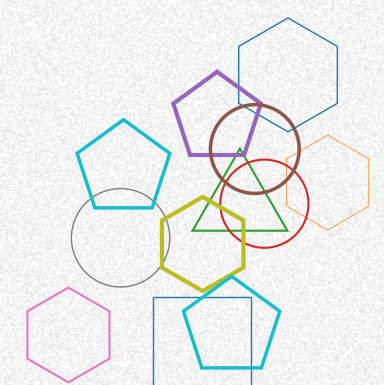[{"shape": "square", "thickness": 1, "radius": 0.63, "center": [0.525, 0.101]}, {"shape": "hexagon", "thickness": 1, "radius": 0.74, "center": [0.748, 0.806]}, {"shape": "hexagon", "thickness": 0.5, "radius": 0.62, "center": [0.851, 0.526]}, {"shape": "triangle", "thickness": 1.5, "radius": 0.71, "center": [0.623, 0.472]}, {"shape": "circle", "thickness": 1.5, "radius": 0.57, "center": [0.687, 0.471]}, {"shape": "pentagon", "thickness": 3, "radius": 0.6, "center": [0.564, 0.694]}, {"shape": "circle", "thickness": 2.5, "radius": 0.58, "center": [0.662, 0.613]}, {"shape": "hexagon", "thickness": 1.5, "radius": 0.62, "center": [0.178, 0.13]}, {"shape": "circle", "thickness": 1, "radius": 0.64, "center": [0.313, 0.382]}, {"shape": "hexagon", "thickness": 3, "radius": 0.61, "center": [0.527, 0.366]}, {"shape": "pentagon", "thickness": 2.5, "radius": 0.63, "center": [0.321, 0.563]}, {"shape": "pentagon", "thickness": 2.5, "radius": 0.66, "center": [0.602, 0.151]}]